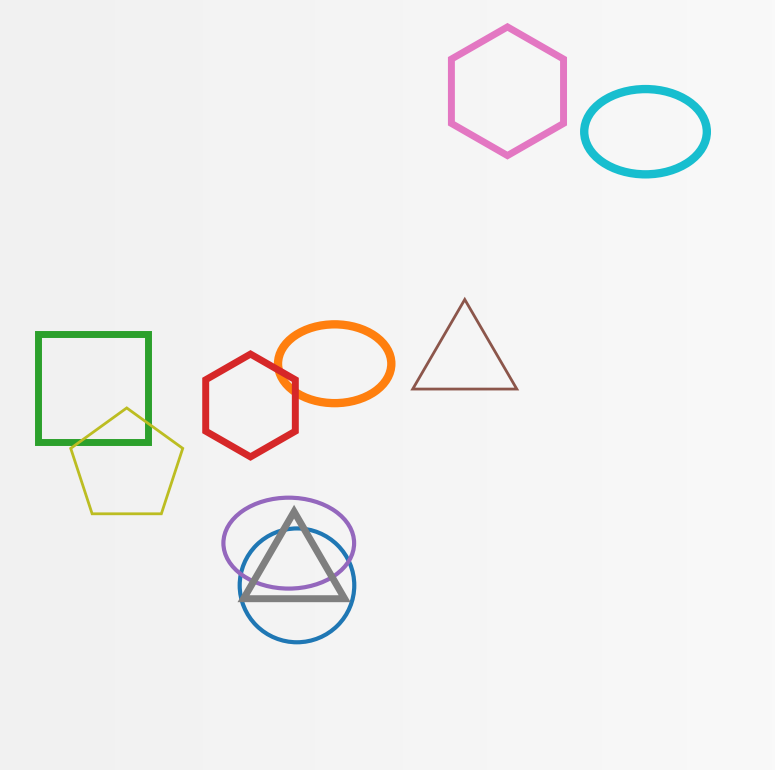[{"shape": "circle", "thickness": 1.5, "radius": 0.37, "center": [0.383, 0.24]}, {"shape": "oval", "thickness": 3, "radius": 0.37, "center": [0.432, 0.528]}, {"shape": "square", "thickness": 2.5, "radius": 0.35, "center": [0.12, 0.496]}, {"shape": "hexagon", "thickness": 2.5, "radius": 0.33, "center": [0.323, 0.473]}, {"shape": "oval", "thickness": 1.5, "radius": 0.42, "center": [0.373, 0.295]}, {"shape": "triangle", "thickness": 1, "radius": 0.39, "center": [0.6, 0.534]}, {"shape": "hexagon", "thickness": 2.5, "radius": 0.42, "center": [0.655, 0.881]}, {"shape": "triangle", "thickness": 2.5, "radius": 0.38, "center": [0.379, 0.26]}, {"shape": "pentagon", "thickness": 1, "radius": 0.38, "center": [0.164, 0.394]}, {"shape": "oval", "thickness": 3, "radius": 0.4, "center": [0.833, 0.829]}]